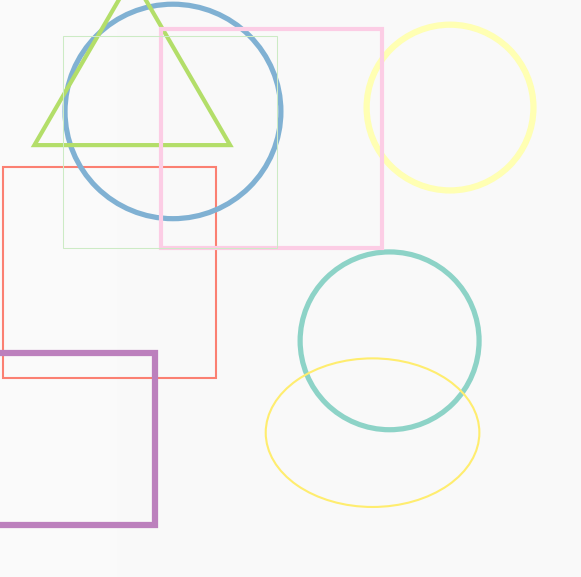[{"shape": "circle", "thickness": 2.5, "radius": 0.77, "center": [0.67, 0.409]}, {"shape": "circle", "thickness": 3, "radius": 0.72, "center": [0.774, 0.813]}, {"shape": "square", "thickness": 1, "radius": 0.91, "center": [0.188, 0.527]}, {"shape": "circle", "thickness": 2.5, "radius": 0.93, "center": [0.298, 0.806]}, {"shape": "triangle", "thickness": 2, "radius": 0.97, "center": [0.228, 0.845]}, {"shape": "square", "thickness": 2, "radius": 0.95, "center": [0.467, 0.76]}, {"shape": "square", "thickness": 3, "radius": 0.75, "center": [0.118, 0.239]}, {"shape": "square", "thickness": 0.5, "radius": 0.92, "center": [0.292, 0.754]}, {"shape": "oval", "thickness": 1, "radius": 0.92, "center": [0.641, 0.25]}]